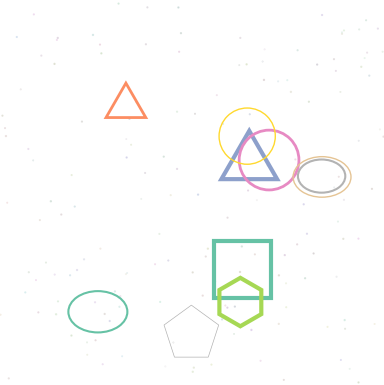[{"shape": "square", "thickness": 3, "radius": 0.37, "center": [0.63, 0.3]}, {"shape": "oval", "thickness": 1.5, "radius": 0.38, "center": [0.254, 0.19]}, {"shape": "triangle", "thickness": 2, "radius": 0.3, "center": [0.327, 0.724]}, {"shape": "triangle", "thickness": 3, "radius": 0.42, "center": [0.647, 0.576]}, {"shape": "circle", "thickness": 2, "radius": 0.39, "center": [0.699, 0.584]}, {"shape": "hexagon", "thickness": 3, "radius": 0.31, "center": [0.624, 0.215]}, {"shape": "circle", "thickness": 1, "radius": 0.37, "center": [0.642, 0.646]}, {"shape": "oval", "thickness": 1, "radius": 0.38, "center": [0.836, 0.54]}, {"shape": "pentagon", "thickness": 0.5, "radius": 0.37, "center": [0.497, 0.133]}, {"shape": "oval", "thickness": 1.5, "radius": 0.31, "center": [0.835, 0.543]}]